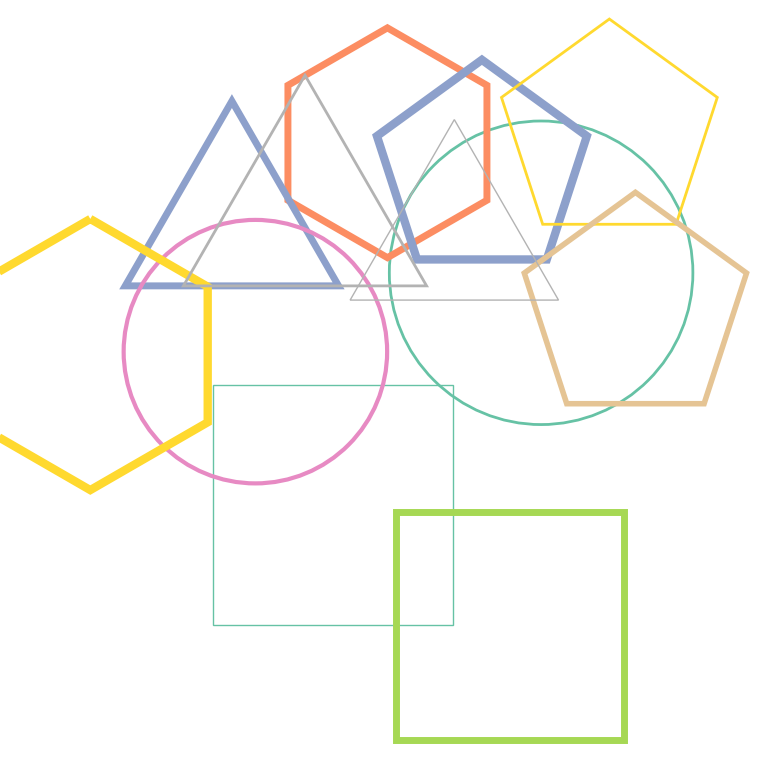[{"shape": "circle", "thickness": 1, "radius": 0.99, "center": [0.703, 0.646]}, {"shape": "square", "thickness": 0.5, "radius": 0.78, "center": [0.433, 0.344]}, {"shape": "hexagon", "thickness": 2.5, "radius": 0.75, "center": [0.503, 0.815]}, {"shape": "triangle", "thickness": 2.5, "radius": 0.8, "center": [0.301, 0.709]}, {"shape": "pentagon", "thickness": 3, "radius": 0.72, "center": [0.626, 0.779]}, {"shape": "circle", "thickness": 1.5, "radius": 0.86, "center": [0.332, 0.543]}, {"shape": "square", "thickness": 2.5, "radius": 0.74, "center": [0.662, 0.187]}, {"shape": "pentagon", "thickness": 1, "radius": 0.74, "center": [0.791, 0.828]}, {"shape": "hexagon", "thickness": 3, "radius": 0.88, "center": [0.117, 0.54]}, {"shape": "pentagon", "thickness": 2, "radius": 0.76, "center": [0.825, 0.598]}, {"shape": "triangle", "thickness": 0.5, "radius": 0.78, "center": [0.59, 0.688]}, {"shape": "triangle", "thickness": 1, "radius": 0.91, "center": [0.396, 0.72]}]